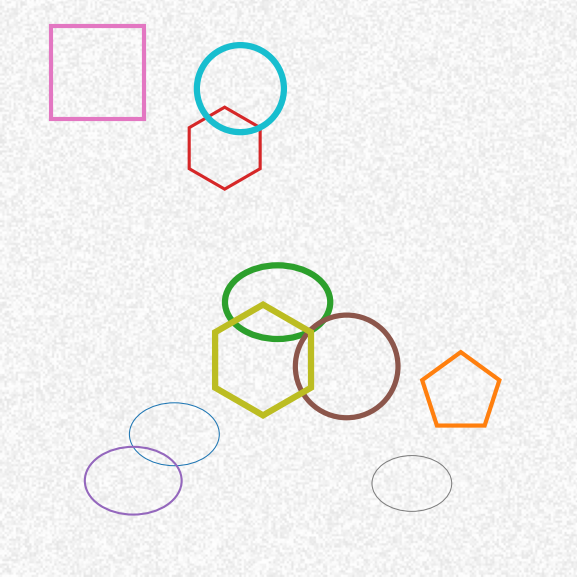[{"shape": "oval", "thickness": 0.5, "radius": 0.39, "center": [0.302, 0.247]}, {"shape": "pentagon", "thickness": 2, "radius": 0.35, "center": [0.798, 0.319]}, {"shape": "oval", "thickness": 3, "radius": 0.46, "center": [0.481, 0.476]}, {"shape": "hexagon", "thickness": 1.5, "radius": 0.35, "center": [0.389, 0.743]}, {"shape": "oval", "thickness": 1, "radius": 0.42, "center": [0.231, 0.167]}, {"shape": "circle", "thickness": 2.5, "radius": 0.44, "center": [0.6, 0.365]}, {"shape": "square", "thickness": 2, "radius": 0.4, "center": [0.169, 0.874]}, {"shape": "oval", "thickness": 0.5, "radius": 0.35, "center": [0.713, 0.162]}, {"shape": "hexagon", "thickness": 3, "radius": 0.48, "center": [0.456, 0.376]}, {"shape": "circle", "thickness": 3, "radius": 0.38, "center": [0.416, 0.846]}]